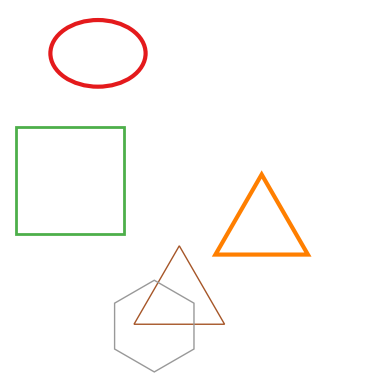[{"shape": "oval", "thickness": 3, "radius": 0.62, "center": [0.255, 0.861]}, {"shape": "square", "thickness": 2, "radius": 0.7, "center": [0.182, 0.531]}, {"shape": "triangle", "thickness": 3, "radius": 0.69, "center": [0.68, 0.408]}, {"shape": "triangle", "thickness": 1, "radius": 0.68, "center": [0.466, 0.226]}, {"shape": "hexagon", "thickness": 1, "radius": 0.6, "center": [0.401, 0.153]}]